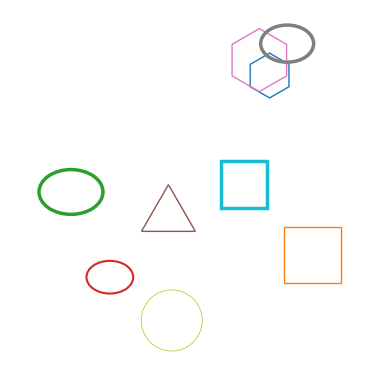[{"shape": "hexagon", "thickness": 1, "radius": 0.29, "center": [0.7, 0.804]}, {"shape": "square", "thickness": 1, "radius": 0.37, "center": [0.811, 0.338]}, {"shape": "oval", "thickness": 2.5, "radius": 0.42, "center": [0.184, 0.501]}, {"shape": "oval", "thickness": 1.5, "radius": 0.3, "center": [0.285, 0.28]}, {"shape": "triangle", "thickness": 1, "radius": 0.4, "center": [0.438, 0.439]}, {"shape": "hexagon", "thickness": 1, "radius": 0.41, "center": [0.674, 0.844]}, {"shape": "oval", "thickness": 2.5, "radius": 0.34, "center": [0.746, 0.887]}, {"shape": "circle", "thickness": 0.5, "radius": 0.4, "center": [0.446, 0.168]}, {"shape": "square", "thickness": 2.5, "radius": 0.3, "center": [0.633, 0.521]}]